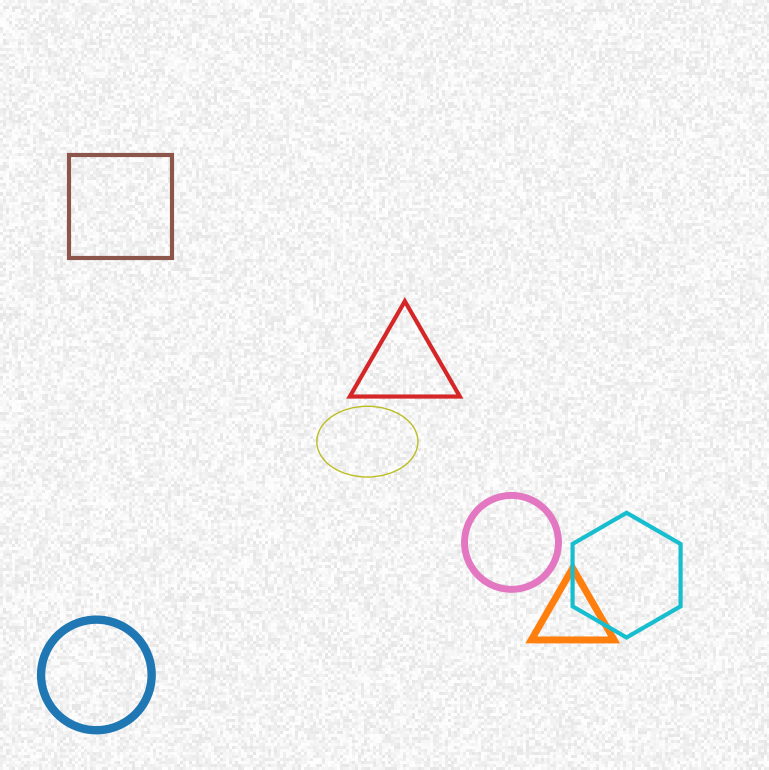[{"shape": "circle", "thickness": 3, "radius": 0.36, "center": [0.125, 0.123]}, {"shape": "triangle", "thickness": 2.5, "radius": 0.31, "center": [0.744, 0.2]}, {"shape": "triangle", "thickness": 1.5, "radius": 0.41, "center": [0.526, 0.526]}, {"shape": "square", "thickness": 1.5, "radius": 0.33, "center": [0.156, 0.732]}, {"shape": "circle", "thickness": 2.5, "radius": 0.3, "center": [0.664, 0.296]}, {"shape": "oval", "thickness": 0.5, "radius": 0.33, "center": [0.477, 0.426]}, {"shape": "hexagon", "thickness": 1.5, "radius": 0.4, "center": [0.814, 0.253]}]